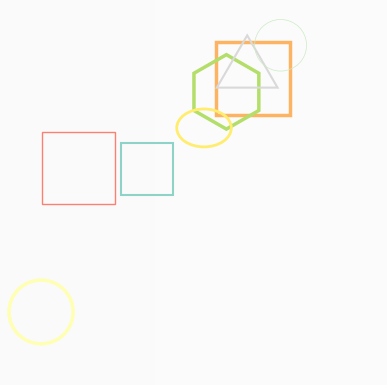[{"shape": "square", "thickness": 1.5, "radius": 0.34, "center": [0.38, 0.56]}, {"shape": "circle", "thickness": 2.5, "radius": 0.41, "center": [0.106, 0.19]}, {"shape": "square", "thickness": 1, "radius": 0.47, "center": [0.203, 0.564]}, {"shape": "square", "thickness": 2.5, "radius": 0.48, "center": [0.653, 0.796]}, {"shape": "hexagon", "thickness": 2.5, "radius": 0.48, "center": [0.584, 0.761]}, {"shape": "triangle", "thickness": 1.5, "radius": 0.45, "center": [0.638, 0.818]}, {"shape": "circle", "thickness": 0.5, "radius": 0.34, "center": [0.724, 0.882]}, {"shape": "oval", "thickness": 2, "radius": 0.35, "center": [0.527, 0.668]}]